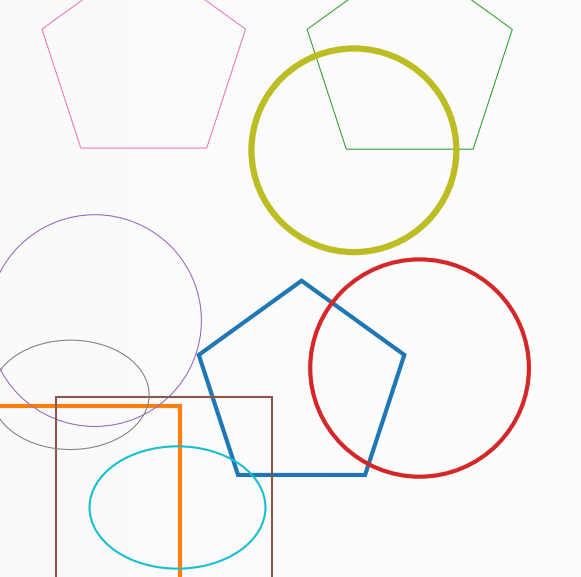[{"shape": "pentagon", "thickness": 2, "radius": 0.93, "center": [0.519, 0.327]}, {"shape": "square", "thickness": 2, "radius": 0.85, "center": [0.139, 0.125]}, {"shape": "pentagon", "thickness": 0.5, "radius": 0.93, "center": [0.705, 0.891]}, {"shape": "circle", "thickness": 2, "radius": 0.94, "center": [0.722, 0.362]}, {"shape": "circle", "thickness": 0.5, "radius": 0.92, "center": [0.163, 0.444]}, {"shape": "square", "thickness": 1, "radius": 0.93, "center": [0.282, 0.125]}, {"shape": "pentagon", "thickness": 0.5, "radius": 0.92, "center": [0.247, 0.892]}, {"shape": "oval", "thickness": 0.5, "radius": 0.68, "center": [0.121, 0.315]}, {"shape": "circle", "thickness": 3, "radius": 0.88, "center": [0.609, 0.739]}, {"shape": "oval", "thickness": 1, "radius": 0.76, "center": [0.305, 0.12]}]